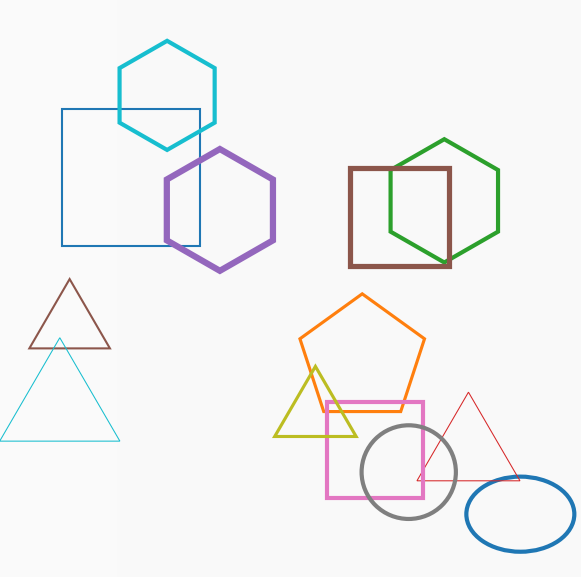[{"shape": "oval", "thickness": 2, "radius": 0.46, "center": [0.895, 0.109]}, {"shape": "square", "thickness": 1, "radius": 0.59, "center": [0.225, 0.692]}, {"shape": "pentagon", "thickness": 1.5, "radius": 0.56, "center": [0.623, 0.378]}, {"shape": "hexagon", "thickness": 2, "radius": 0.53, "center": [0.764, 0.651]}, {"shape": "triangle", "thickness": 0.5, "radius": 0.51, "center": [0.806, 0.218]}, {"shape": "hexagon", "thickness": 3, "radius": 0.53, "center": [0.378, 0.636]}, {"shape": "square", "thickness": 2.5, "radius": 0.43, "center": [0.688, 0.623]}, {"shape": "triangle", "thickness": 1, "radius": 0.4, "center": [0.12, 0.436]}, {"shape": "square", "thickness": 2, "radius": 0.41, "center": [0.645, 0.219]}, {"shape": "circle", "thickness": 2, "radius": 0.41, "center": [0.703, 0.182]}, {"shape": "triangle", "thickness": 1.5, "radius": 0.4, "center": [0.543, 0.284]}, {"shape": "triangle", "thickness": 0.5, "radius": 0.6, "center": [0.103, 0.295]}, {"shape": "hexagon", "thickness": 2, "radius": 0.47, "center": [0.288, 0.834]}]